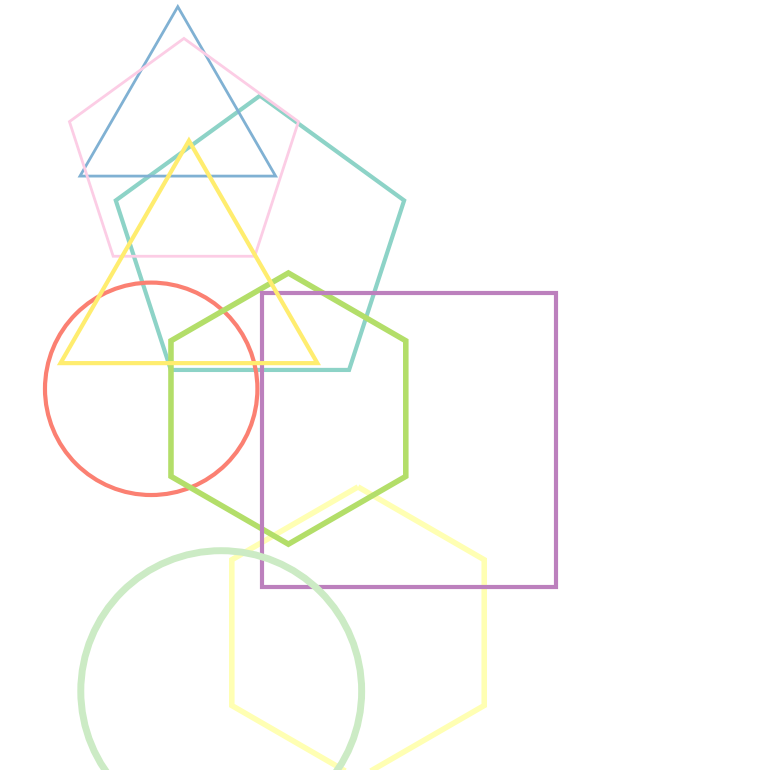[{"shape": "pentagon", "thickness": 1.5, "radius": 0.98, "center": [0.338, 0.679]}, {"shape": "hexagon", "thickness": 2, "radius": 0.95, "center": [0.465, 0.178]}, {"shape": "circle", "thickness": 1.5, "radius": 0.69, "center": [0.196, 0.495]}, {"shape": "triangle", "thickness": 1, "radius": 0.73, "center": [0.231, 0.845]}, {"shape": "hexagon", "thickness": 2, "radius": 0.88, "center": [0.375, 0.469]}, {"shape": "pentagon", "thickness": 1, "radius": 0.78, "center": [0.239, 0.794]}, {"shape": "square", "thickness": 1.5, "radius": 0.95, "center": [0.531, 0.429]}, {"shape": "circle", "thickness": 2.5, "radius": 0.91, "center": [0.287, 0.102]}, {"shape": "triangle", "thickness": 1.5, "radius": 0.96, "center": [0.245, 0.625]}]